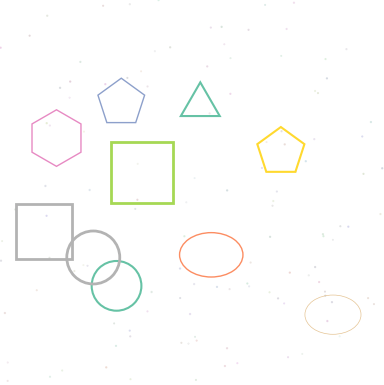[{"shape": "triangle", "thickness": 1.5, "radius": 0.29, "center": [0.52, 0.728]}, {"shape": "circle", "thickness": 1.5, "radius": 0.32, "center": [0.303, 0.258]}, {"shape": "oval", "thickness": 1, "radius": 0.41, "center": [0.549, 0.338]}, {"shape": "pentagon", "thickness": 1, "radius": 0.32, "center": [0.315, 0.733]}, {"shape": "hexagon", "thickness": 1, "radius": 0.37, "center": [0.147, 0.641]}, {"shape": "square", "thickness": 2, "radius": 0.4, "center": [0.369, 0.552]}, {"shape": "pentagon", "thickness": 1.5, "radius": 0.32, "center": [0.73, 0.606]}, {"shape": "oval", "thickness": 0.5, "radius": 0.36, "center": [0.865, 0.183]}, {"shape": "circle", "thickness": 2, "radius": 0.34, "center": [0.242, 0.331]}, {"shape": "square", "thickness": 2, "radius": 0.36, "center": [0.114, 0.399]}]